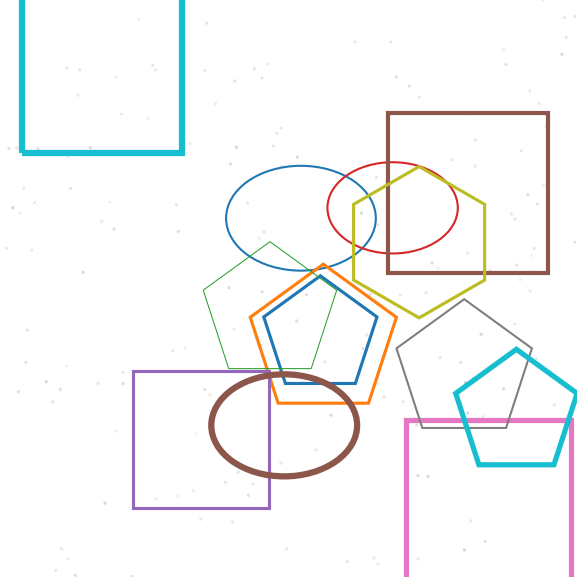[{"shape": "pentagon", "thickness": 1.5, "radius": 0.52, "center": [0.555, 0.418]}, {"shape": "oval", "thickness": 1, "radius": 0.65, "center": [0.521, 0.621]}, {"shape": "pentagon", "thickness": 1.5, "radius": 0.67, "center": [0.56, 0.409]}, {"shape": "pentagon", "thickness": 0.5, "radius": 0.61, "center": [0.467, 0.459]}, {"shape": "oval", "thickness": 1, "radius": 0.56, "center": [0.68, 0.639]}, {"shape": "square", "thickness": 1.5, "radius": 0.59, "center": [0.348, 0.238]}, {"shape": "square", "thickness": 2, "radius": 0.69, "center": [0.811, 0.665]}, {"shape": "oval", "thickness": 3, "radius": 0.63, "center": [0.492, 0.263]}, {"shape": "square", "thickness": 2.5, "radius": 0.72, "center": [0.846, 0.128]}, {"shape": "pentagon", "thickness": 1, "radius": 0.62, "center": [0.804, 0.358]}, {"shape": "hexagon", "thickness": 1.5, "radius": 0.66, "center": [0.726, 0.58]}, {"shape": "square", "thickness": 3, "radius": 0.69, "center": [0.176, 0.872]}, {"shape": "pentagon", "thickness": 2.5, "radius": 0.55, "center": [0.894, 0.284]}]